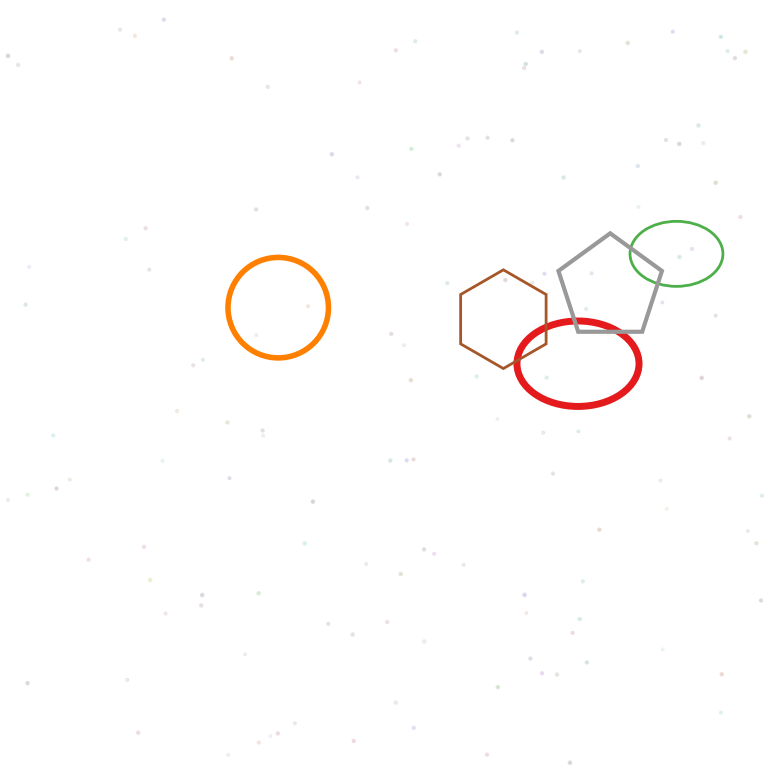[{"shape": "oval", "thickness": 2.5, "radius": 0.4, "center": [0.751, 0.528]}, {"shape": "oval", "thickness": 1, "radius": 0.3, "center": [0.879, 0.67]}, {"shape": "circle", "thickness": 2, "radius": 0.33, "center": [0.361, 0.6]}, {"shape": "hexagon", "thickness": 1, "radius": 0.32, "center": [0.654, 0.585]}, {"shape": "pentagon", "thickness": 1.5, "radius": 0.35, "center": [0.792, 0.626]}]